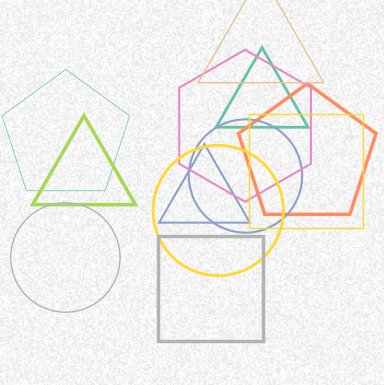[{"shape": "triangle", "thickness": 2, "radius": 0.69, "center": [0.681, 0.738]}, {"shape": "pentagon", "thickness": 0.5, "radius": 0.87, "center": [0.171, 0.645]}, {"shape": "pentagon", "thickness": 2.5, "radius": 0.94, "center": [0.798, 0.595]}, {"shape": "circle", "thickness": 1.5, "radius": 0.74, "center": [0.638, 0.543]}, {"shape": "triangle", "thickness": 1.5, "radius": 0.68, "center": [0.531, 0.49]}, {"shape": "hexagon", "thickness": 1.5, "radius": 0.99, "center": [0.636, 0.673]}, {"shape": "triangle", "thickness": 2.5, "radius": 0.77, "center": [0.218, 0.545]}, {"shape": "square", "thickness": 1, "radius": 0.74, "center": [0.796, 0.556]}, {"shape": "circle", "thickness": 2, "radius": 0.85, "center": [0.567, 0.453]}, {"shape": "triangle", "thickness": 1, "radius": 0.94, "center": [0.678, 0.879]}, {"shape": "square", "thickness": 2.5, "radius": 0.68, "center": [0.546, 0.25]}, {"shape": "circle", "thickness": 1, "radius": 0.71, "center": [0.17, 0.331]}]